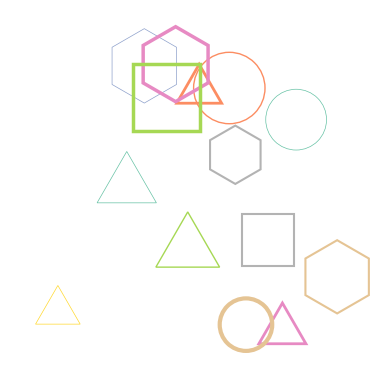[{"shape": "triangle", "thickness": 0.5, "radius": 0.44, "center": [0.329, 0.518]}, {"shape": "circle", "thickness": 0.5, "radius": 0.39, "center": [0.769, 0.689]}, {"shape": "circle", "thickness": 1, "radius": 0.46, "center": [0.596, 0.771]}, {"shape": "triangle", "thickness": 2, "radius": 0.34, "center": [0.517, 0.766]}, {"shape": "hexagon", "thickness": 0.5, "radius": 0.48, "center": [0.375, 0.829]}, {"shape": "triangle", "thickness": 2, "radius": 0.35, "center": [0.734, 0.142]}, {"shape": "hexagon", "thickness": 2.5, "radius": 0.49, "center": [0.456, 0.833]}, {"shape": "triangle", "thickness": 1, "radius": 0.48, "center": [0.488, 0.354]}, {"shape": "square", "thickness": 2.5, "radius": 0.43, "center": [0.432, 0.747]}, {"shape": "triangle", "thickness": 0.5, "radius": 0.33, "center": [0.15, 0.192]}, {"shape": "circle", "thickness": 3, "radius": 0.34, "center": [0.639, 0.157]}, {"shape": "hexagon", "thickness": 1.5, "radius": 0.48, "center": [0.876, 0.281]}, {"shape": "square", "thickness": 1.5, "radius": 0.34, "center": [0.696, 0.376]}, {"shape": "hexagon", "thickness": 1.5, "radius": 0.38, "center": [0.611, 0.598]}]